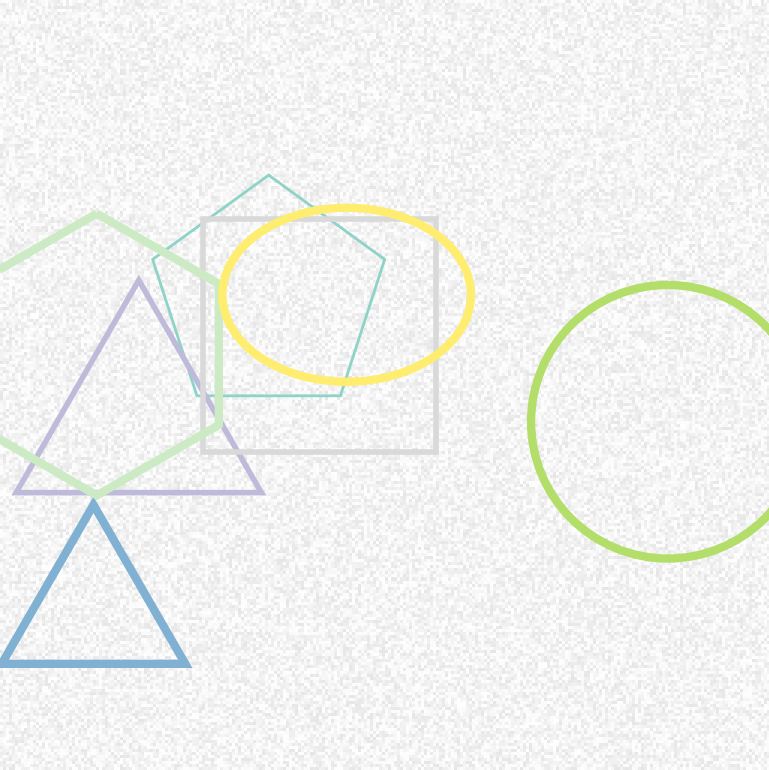[{"shape": "pentagon", "thickness": 1, "radius": 0.79, "center": [0.349, 0.614]}, {"shape": "triangle", "thickness": 2, "radius": 0.92, "center": [0.18, 0.452]}, {"shape": "triangle", "thickness": 3, "radius": 0.69, "center": [0.121, 0.207]}, {"shape": "circle", "thickness": 3, "radius": 0.89, "center": [0.867, 0.452]}, {"shape": "square", "thickness": 2, "radius": 0.76, "center": [0.415, 0.564]}, {"shape": "hexagon", "thickness": 3, "radius": 0.92, "center": [0.126, 0.54]}, {"shape": "oval", "thickness": 3, "radius": 0.81, "center": [0.45, 0.617]}]